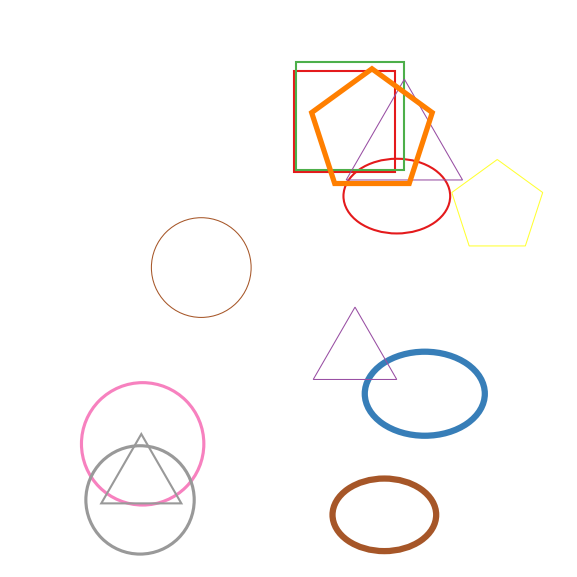[{"shape": "square", "thickness": 1, "radius": 0.44, "center": [0.596, 0.789]}, {"shape": "oval", "thickness": 1, "radius": 0.46, "center": [0.687, 0.66]}, {"shape": "oval", "thickness": 3, "radius": 0.52, "center": [0.736, 0.317]}, {"shape": "square", "thickness": 1, "radius": 0.47, "center": [0.606, 0.798]}, {"shape": "triangle", "thickness": 0.5, "radius": 0.58, "center": [0.7, 0.746]}, {"shape": "triangle", "thickness": 0.5, "radius": 0.42, "center": [0.615, 0.384]}, {"shape": "pentagon", "thickness": 2.5, "radius": 0.55, "center": [0.644, 0.77]}, {"shape": "pentagon", "thickness": 0.5, "radius": 0.41, "center": [0.861, 0.64]}, {"shape": "oval", "thickness": 3, "radius": 0.45, "center": [0.666, 0.108]}, {"shape": "circle", "thickness": 0.5, "radius": 0.43, "center": [0.349, 0.536]}, {"shape": "circle", "thickness": 1.5, "radius": 0.53, "center": [0.247, 0.231]}, {"shape": "triangle", "thickness": 1, "radius": 0.4, "center": [0.245, 0.168]}, {"shape": "circle", "thickness": 1.5, "radius": 0.47, "center": [0.242, 0.133]}]